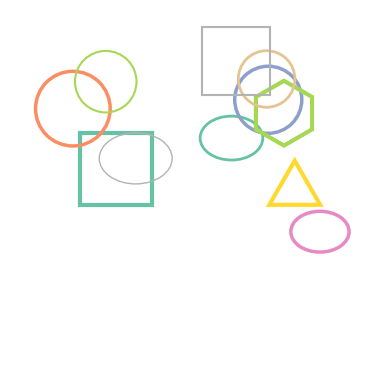[{"shape": "square", "thickness": 3, "radius": 0.47, "center": [0.3, 0.561]}, {"shape": "oval", "thickness": 2, "radius": 0.41, "center": [0.601, 0.641]}, {"shape": "circle", "thickness": 2.5, "radius": 0.48, "center": [0.189, 0.718]}, {"shape": "circle", "thickness": 2.5, "radius": 0.44, "center": [0.697, 0.741]}, {"shape": "oval", "thickness": 2.5, "radius": 0.38, "center": [0.831, 0.398]}, {"shape": "hexagon", "thickness": 3, "radius": 0.42, "center": [0.738, 0.706]}, {"shape": "circle", "thickness": 1.5, "radius": 0.4, "center": [0.275, 0.788]}, {"shape": "triangle", "thickness": 3, "radius": 0.38, "center": [0.766, 0.506]}, {"shape": "circle", "thickness": 2, "radius": 0.37, "center": [0.692, 0.795]}, {"shape": "square", "thickness": 1.5, "radius": 0.44, "center": [0.612, 0.842]}, {"shape": "oval", "thickness": 1, "radius": 0.47, "center": [0.352, 0.589]}]